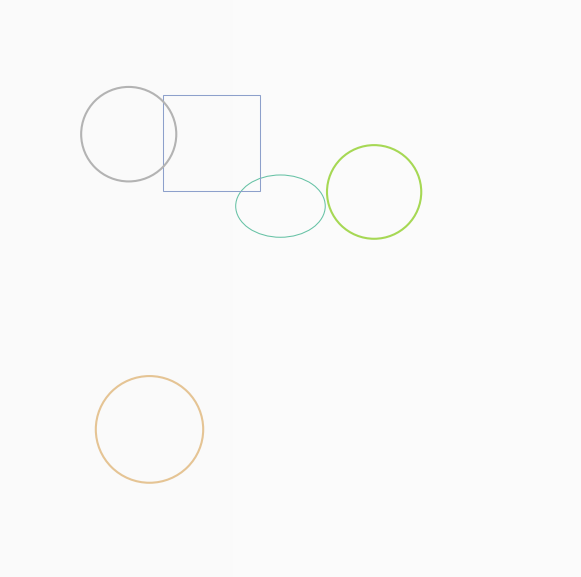[{"shape": "oval", "thickness": 0.5, "radius": 0.39, "center": [0.483, 0.642]}, {"shape": "square", "thickness": 0.5, "radius": 0.42, "center": [0.364, 0.752]}, {"shape": "circle", "thickness": 1, "radius": 0.41, "center": [0.644, 0.667]}, {"shape": "circle", "thickness": 1, "radius": 0.46, "center": [0.257, 0.256]}, {"shape": "circle", "thickness": 1, "radius": 0.41, "center": [0.221, 0.767]}]